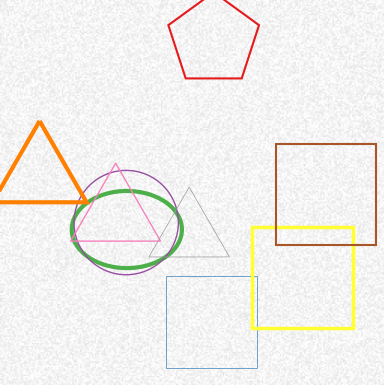[{"shape": "pentagon", "thickness": 1.5, "radius": 0.62, "center": [0.555, 0.896]}, {"shape": "square", "thickness": 0.5, "radius": 0.6, "center": [0.549, 0.164]}, {"shape": "oval", "thickness": 3, "radius": 0.72, "center": [0.329, 0.404]}, {"shape": "circle", "thickness": 1, "radius": 0.68, "center": [0.328, 0.422]}, {"shape": "triangle", "thickness": 3, "radius": 0.7, "center": [0.103, 0.545]}, {"shape": "square", "thickness": 2.5, "radius": 0.66, "center": [0.786, 0.279]}, {"shape": "square", "thickness": 1.5, "radius": 0.65, "center": [0.846, 0.495]}, {"shape": "triangle", "thickness": 1, "radius": 0.67, "center": [0.3, 0.441]}, {"shape": "triangle", "thickness": 0.5, "radius": 0.6, "center": [0.491, 0.393]}]